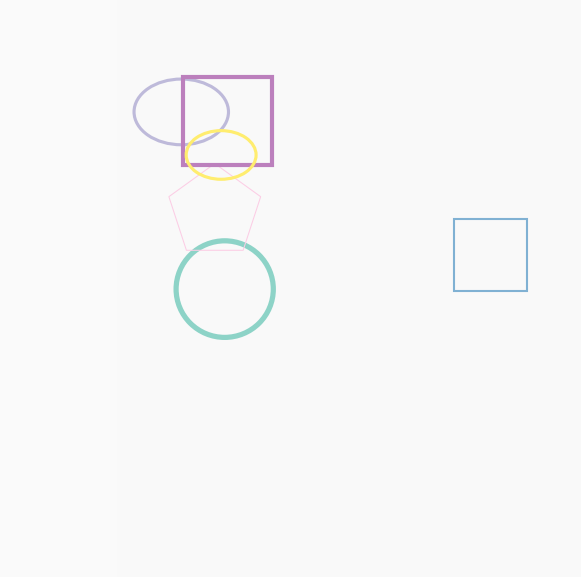[{"shape": "circle", "thickness": 2.5, "radius": 0.42, "center": [0.387, 0.499]}, {"shape": "oval", "thickness": 1.5, "radius": 0.41, "center": [0.312, 0.805]}, {"shape": "square", "thickness": 1, "radius": 0.31, "center": [0.843, 0.558]}, {"shape": "pentagon", "thickness": 0.5, "radius": 0.42, "center": [0.37, 0.633]}, {"shape": "square", "thickness": 2, "radius": 0.38, "center": [0.391, 0.79]}, {"shape": "oval", "thickness": 1.5, "radius": 0.3, "center": [0.38, 0.731]}]